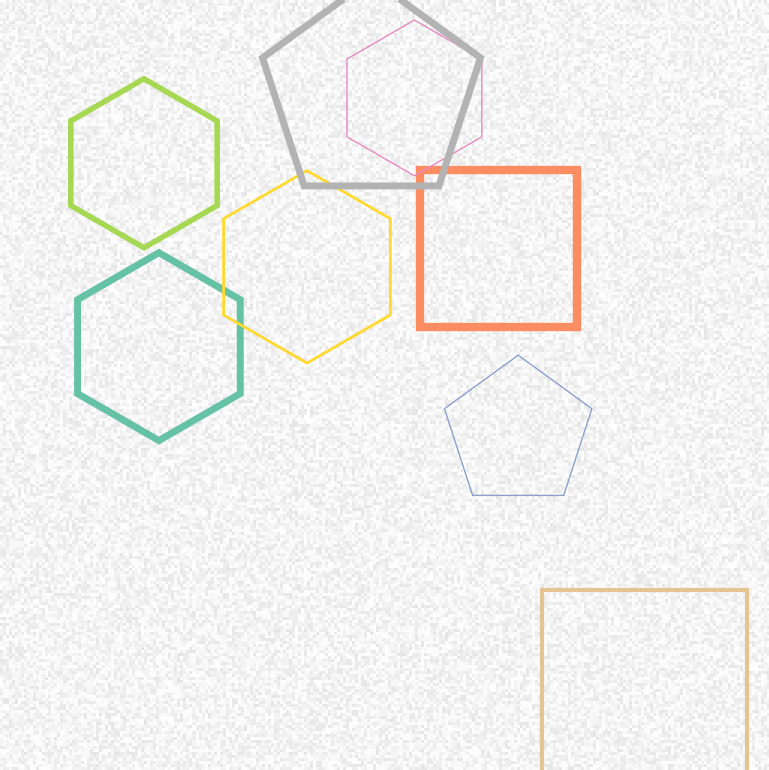[{"shape": "hexagon", "thickness": 2.5, "radius": 0.61, "center": [0.206, 0.55]}, {"shape": "square", "thickness": 3, "radius": 0.51, "center": [0.648, 0.677]}, {"shape": "pentagon", "thickness": 0.5, "radius": 0.5, "center": [0.673, 0.438]}, {"shape": "hexagon", "thickness": 0.5, "radius": 0.51, "center": [0.538, 0.873]}, {"shape": "hexagon", "thickness": 2, "radius": 0.55, "center": [0.187, 0.788]}, {"shape": "hexagon", "thickness": 1, "radius": 0.63, "center": [0.399, 0.653]}, {"shape": "square", "thickness": 1.5, "radius": 0.66, "center": [0.837, 0.101]}, {"shape": "pentagon", "thickness": 2.5, "radius": 0.74, "center": [0.482, 0.879]}]